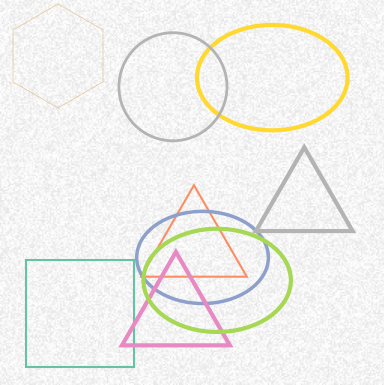[{"shape": "square", "thickness": 1.5, "radius": 0.7, "center": [0.208, 0.186]}, {"shape": "triangle", "thickness": 1.5, "radius": 0.79, "center": [0.504, 0.361]}, {"shape": "oval", "thickness": 2.5, "radius": 0.86, "center": [0.526, 0.331]}, {"shape": "triangle", "thickness": 3, "radius": 0.81, "center": [0.457, 0.184]}, {"shape": "oval", "thickness": 3, "radius": 0.96, "center": [0.564, 0.272]}, {"shape": "oval", "thickness": 3, "radius": 0.98, "center": [0.707, 0.798]}, {"shape": "hexagon", "thickness": 0.5, "radius": 0.67, "center": [0.151, 0.855]}, {"shape": "triangle", "thickness": 3, "radius": 0.72, "center": [0.79, 0.472]}, {"shape": "circle", "thickness": 2, "radius": 0.7, "center": [0.449, 0.775]}]